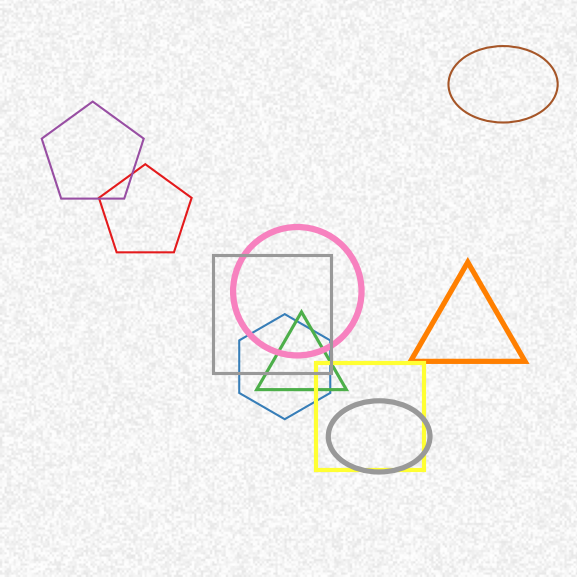[{"shape": "pentagon", "thickness": 1, "radius": 0.42, "center": [0.252, 0.63]}, {"shape": "hexagon", "thickness": 1, "radius": 0.45, "center": [0.493, 0.364]}, {"shape": "triangle", "thickness": 1.5, "radius": 0.45, "center": [0.522, 0.369]}, {"shape": "pentagon", "thickness": 1, "radius": 0.46, "center": [0.161, 0.73]}, {"shape": "triangle", "thickness": 2.5, "radius": 0.57, "center": [0.81, 0.431]}, {"shape": "square", "thickness": 2, "radius": 0.46, "center": [0.641, 0.278]}, {"shape": "oval", "thickness": 1, "radius": 0.47, "center": [0.871, 0.853]}, {"shape": "circle", "thickness": 3, "radius": 0.56, "center": [0.515, 0.495]}, {"shape": "oval", "thickness": 2.5, "radius": 0.44, "center": [0.657, 0.243]}, {"shape": "square", "thickness": 1.5, "radius": 0.51, "center": [0.471, 0.455]}]